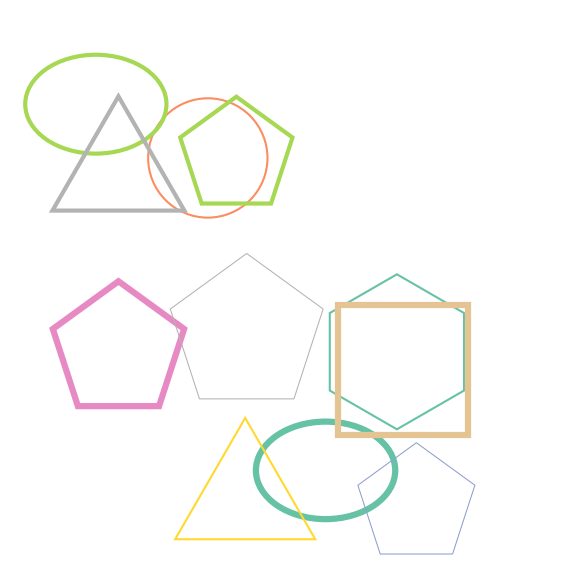[{"shape": "oval", "thickness": 3, "radius": 0.6, "center": [0.564, 0.185]}, {"shape": "hexagon", "thickness": 1, "radius": 0.67, "center": [0.687, 0.39]}, {"shape": "circle", "thickness": 1, "radius": 0.52, "center": [0.36, 0.726]}, {"shape": "pentagon", "thickness": 0.5, "radius": 0.53, "center": [0.721, 0.126]}, {"shape": "pentagon", "thickness": 3, "radius": 0.6, "center": [0.205, 0.393]}, {"shape": "pentagon", "thickness": 2, "radius": 0.51, "center": [0.409, 0.729]}, {"shape": "oval", "thickness": 2, "radius": 0.61, "center": [0.166, 0.819]}, {"shape": "triangle", "thickness": 1, "radius": 0.7, "center": [0.425, 0.135]}, {"shape": "square", "thickness": 3, "radius": 0.56, "center": [0.697, 0.359]}, {"shape": "triangle", "thickness": 2, "radius": 0.66, "center": [0.205, 0.7]}, {"shape": "pentagon", "thickness": 0.5, "radius": 0.7, "center": [0.427, 0.421]}]